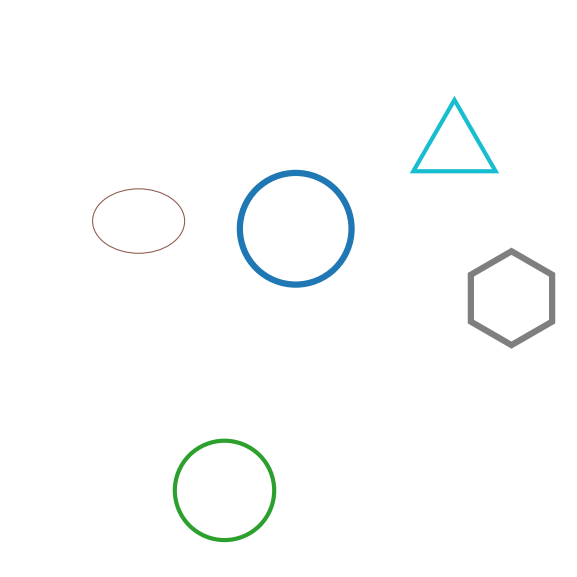[{"shape": "circle", "thickness": 3, "radius": 0.48, "center": [0.512, 0.603]}, {"shape": "circle", "thickness": 2, "radius": 0.43, "center": [0.389, 0.15]}, {"shape": "oval", "thickness": 0.5, "radius": 0.4, "center": [0.24, 0.616]}, {"shape": "hexagon", "thickness": 3, "radius": 0.41, "center": [0.886, 0.483]}, {"shape": "triangle", "thickness": 2, "radius": 0.41, "center": [0.787, 0.744]}]